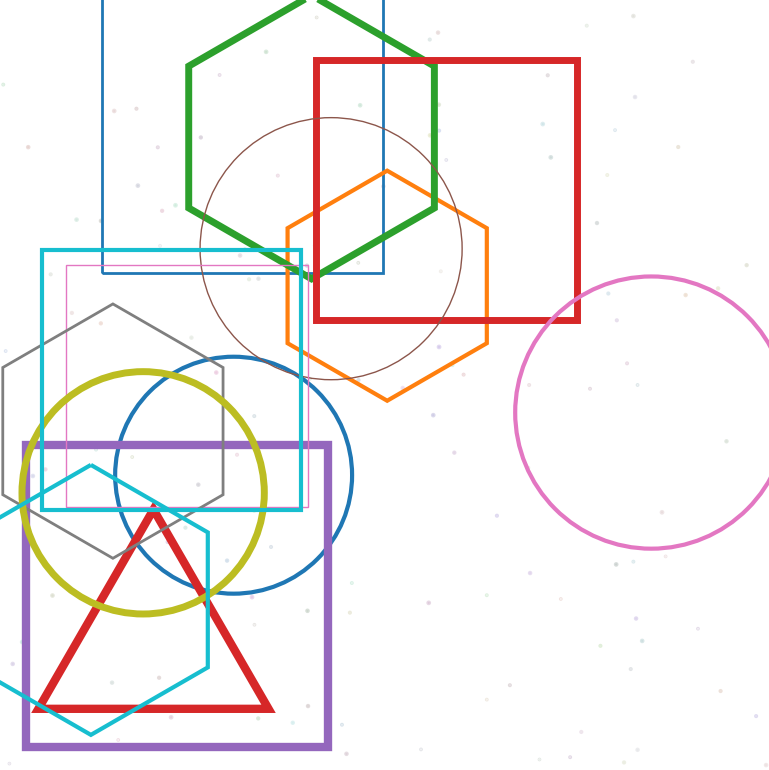[{"shape": "square", "thickness": 1, "radius": 0.91, "center": [0.315, 0.828]}, {"shape": "circle", "thickness": 1.5, "radius": 0.77, "center": [0.303, 0.383]}, {"shape": "hexagon", "thickness": 1.5, "radius": 0.75, "center": [0.503, 0.629]}, {"shape": "hexagon", "thickness": 2.5, "radius": 0.92, "center": [0.405, 0.822]}, {"shape": "triangle", "thickness": 3, "radius": 0.86, "center": [0.199, 0.166]}, {"shape": "square", "thickness": 2.5, "radius": 0.85, "center": [0.58, 0.753]}, {"shape": "square", "thickness": 3, "radius": 0.98, "center": [0.23, 0.226]}, {"shape": "circle", "thickness": 0.5, "radius": 0.85, "center": [0.43, 0.677]}, {"shape": "circle", "thickness": 1.5, "radius": 0.88, "center": [0.846, 0.464]}, {"shape": "square", "thickness": 0.5, "radius": 0.79, "center": [0.243, 0.499]}, {"shape": "hexagon", "thickness": 1, "radius": 0.83, "center": [0.147, 0.44]}, {"shape": "circle", "thickness": 2.5, "radius": 0.79, "center": [0.186, 0.36]}, {"shape": "square", "thickness": 1.5, "radius": 0.84, "center": [0.223, 0.506]}, {"shape": "hexagon", "thickness": 1.5, "radius": 0.88, "center": [0.118, 0.221]}]